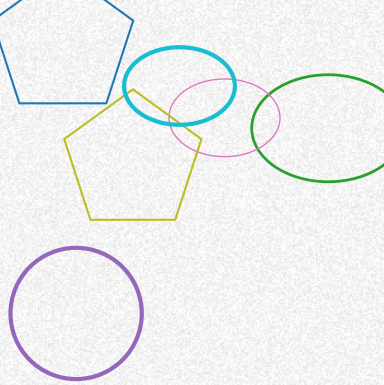[{"shape": "pentagon", "thickness": 1.5, "radius": 0.96, "center": [0.163, 0.887]}, {"shape": "oval", "thickness": 2, "radius": 0.99, "center": [0.852, 0.667]}, {"shape": "circle", "thickness": 3, "radius": 0.85, "center": [0.198, 0.186]}, {"shape": "oval", "thickness": 1, "radius": 0.72, "center": [0.583, 0.694]}, {"shape": "pentagon", "thickness": 1.5, "radius": 0.94, "center": [0.345, 0.581]}, {"shape": "oval", "thickness": 3, "radius": 0.72, "center": [0.466, 0.777]}]